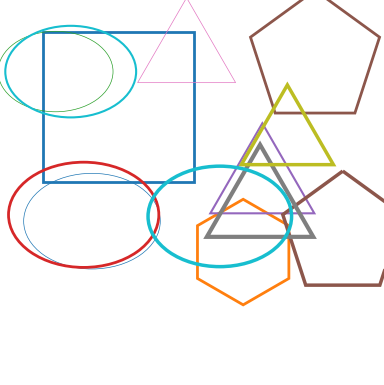[{"shape": "oval", "thickness": 0.5, "radius": 0.89, "center": [0.239, 0.426]}, {"shape": "square", "thickness": 2, "radius": 0.98, "center": [0.308, 0.722]}, {"shape": "hexagon", "thickness": 2, "radius": 0.69, "center": [0.632, 0.345]}, {"shape": "oval", "thickness": 0.5, "radius": 0.75, "center": [0.144, 0.814]}, {"shape": "oval", "thickness": 2, "radius": 0.98, "center": [0.217, 0.442]}, {"shape": "triangle", "thickness": 1.5, "radius": 0.78, "center": [0.681, 0.524]}, {"shape": "pentagon", "thickness": 2, "radius": 0.88, "center": [0.818, 0.849]}, {"shape": "pentagon", "thickness": 2.5, "radius": 0.82, "center": [0.89, 0.392]}, {"shape": "triangle", "thickness": 0.5, "radius": 0.73, "center": [0.485, 0.859]}, {"shape": "triangle", "thickness": 3, "radius": 0.8, "center": [0.675, 0.465]}, {"shape": "triangle", "thickness": 2.5, "radius": 0.69, "center": [0.746, 0.641]}, {"shape": "oval", "thickness": 1.5, "radius": 0.85, "center": [0.184, 0.814]}, {"shape": "oval", "thickness": 2.5, "radius": 0.93, "center": [0.571, 0.438]}]